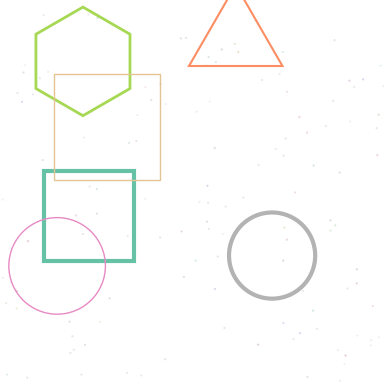[{"shape": "square", "thickness": 3, "radius": 0.59, "center": [0.231, 0.439]}, {"shape": "triangle", "thickness": 1.5, "radius": 0.7, "center": [0.612, 0.899]}, {"shape": "circle", "thickness": 1, "radius": 0.63, "center": [0.148, 0.309]}, {"shape": "hexagon", "thickness": 2, "radius": 0.71, "center": [0.215, 0.841]}, {"shape": "square", "thickness": 1, "radius": 0.68, "center": [0.278, 0.67]}, {"shape": "circle", "thickness": 3, "radius": 0.56, "center": [0.707, 0.336]}]